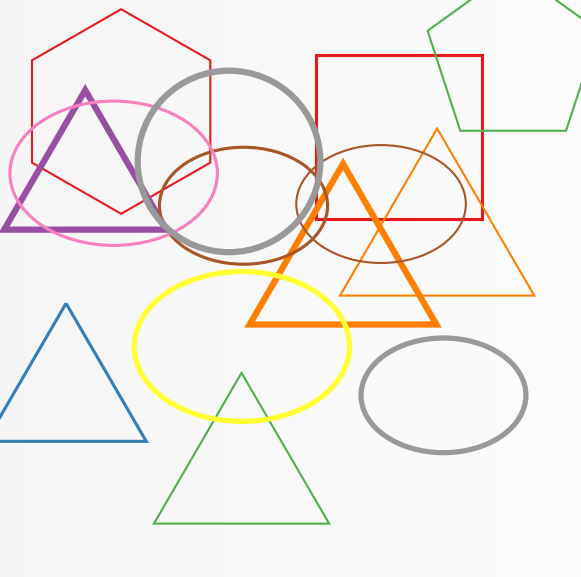[{"shape": "square", "thickness": 1.5, "radius": 0.71, "center": [0.687, 0.762]}, {"shape": "hexagon", "thickness": 1, "radius": 0.89, "center": [0.208, 0.806]}, {"shape": "triangle", "thickness": 1.5, "radius": 0.8, "center": [0.114, 0.315]}, {"shape": "triangle", "thickness": 1, "radius": 0.87, "center": [0.416, 0.179]}, {"shape": "pentagon", "thickness": 1, "radius": 0.77, "center": [0.883, 0.898]}, {"shape": "triangle", "thickness": 3, "radius": 0.81, "center": [0.147, 0.682]}, {"shape": "triangle", "thickness": 1, "radius": 0.96, "center": [0.752, 0.584]}, {"shape": "triangle", "thickness": 3, "radius": 0.93, "center": [0.59, 0.53]}, {"shape": "oval", "thickness": 2.5, "radius": 0.93, "center": [0.416, 0.399]}, {"shape": "oval", "thickness": 1.5, "radius": 0.72, "center": [0.419, 0.643]}, {"shape": "oval", "thickness": 1, "radius": 0.73, "center": [0.656, 0.646]}, {"shape": "oval", "thickness": 1.5, "radius": 0.89, "center": [0.196, 0.699]}, {"shape": "circle", "thickness": 3, "radius": 0.79, "center": [0.394, 0.72]}, {"shape": "oval", "thickness": 2.5, "radius": 0.71, "center": [0.763, 0.315]}]